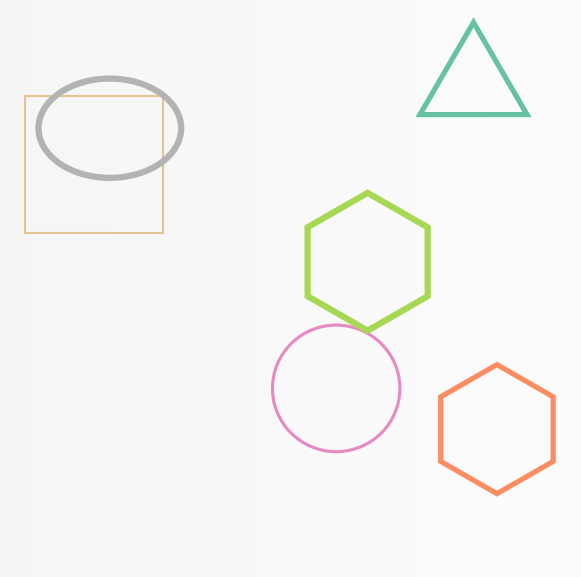[{"shape": "triangle", "thickness": 2.5, "radius": 0.53, "center": [0.815, 0.854]}, {"shape": "hexagon", "thickness": 2.5, "radius": 0.56, "center": [0.855, 0.256]}, {"shape": "circle", "thickness": 1.5, "radius": 0.55, "center": [0.578, 0.327]}, {"shape": "hexagon", "thickness": 3, "radius": 0.6, "center": [0.632, 0.546]}, {"shape": "square", "thickness": 1, "radius": 0.59, "center": [0.162, 0.715]}, {"shape": "oval", "thickness": 3, "radius": 0.61, "center": [0.189, 0.777]}]